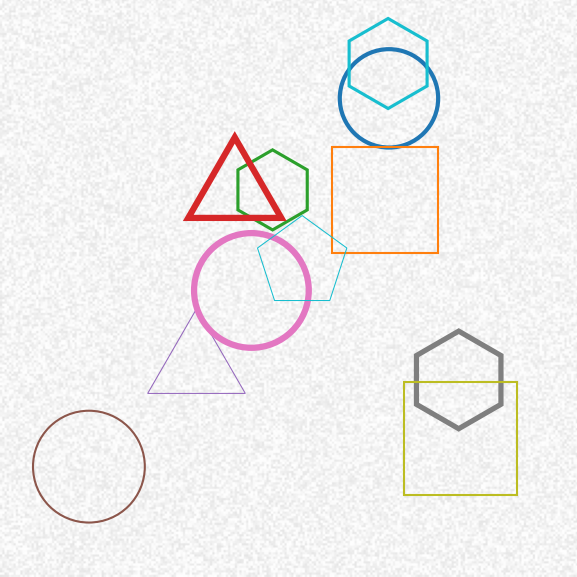[{"shape": "circle", "thickness": 2, "radius": 0.43, "center": [0.674, 0.829]}, {"shape": "square", "thickness": 1, "radius": 0.46, "center": [0.667, 0.653]}, {"shape": "hexagon", "thickness": 1.5, "radius": 0.35, "center": [0.472, 0.67]}, {"shape": "triangle", "thickness": 3, "radius": 0.46, "center": [0.407, 0.668]}, {"shape": "triangle", "thickness": 0.5, "radius": 0.49, "center": [0.34, 0.367]}, {"shape": "circle", "thickness": 1, "radius": 0.48, "center": [0.154, 0.191]}, {"shape": "circle", "thickness": 3, "radius": 0.5, "center": [0.435, 0.496]}, {"shape": "hexagon", "thickness": 2.5, "radius": 0.42, "center": [0.794, 0.341]}, {"shape": "square", "thickness": 1, "radius": 0.49, "center": [0.798, 0.239]}, {"shape": "pentagon", "thickness": 0.5, "radius": 0.41, "center": [0.523, 0.545]}, {"shape": "hexagon", "thickness": 1.5, "radius": 0.39, "center": [0.672, 0.889]}]